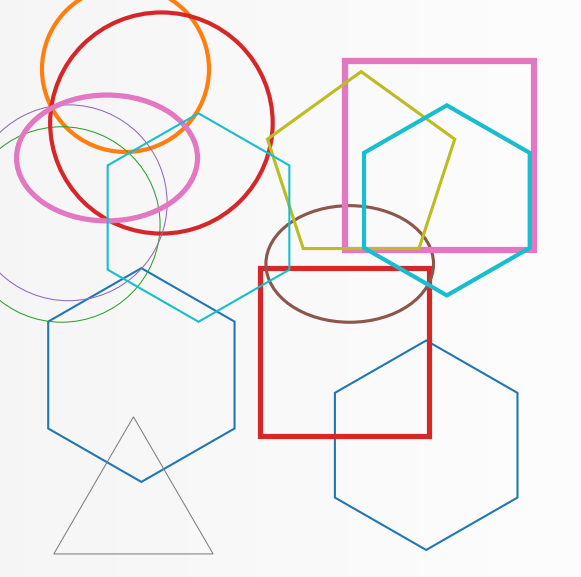[{"shape": "hexagon", "thickness": 1, "radius": 0.91, "center": [0.733, 0.228]}, {"shape": "hexagon", "thickness": 1, "radius": 0.93, "center": [0.243, 0.35]}, {"shape": "circle", "thickness": 2, "radius": 0.72, "center": [0.216, 0.88]}, {"shape": "circle", "thickness": 0.5, "radius": 0.85, "center": [0.106, 0.61]}, {"shape": "circle", "thickness": 2, "radius": 0.96, "center": [0.278, 0.786]}, {"shape": "square", "thickness": 2.5, "radius": 0.73, "center": [0.593, 0.39]}, {"shape": "circle", "thickness": 0.5, "radius": 0.85, "center": [0.118, 0.648]}, {"shape": "oval", "thickness": 1.5, "radius": 0.72, "center": [0.602, 0.542]}, {"shape": "oval", "thickness": 2.5, "radius": 0.78, "center": [0.184, 0.726]}, {"shape": "square", "thickness": 3, "radius": 0.82, "center": [0.756, 0.73]}, {"shape": "triangle", "thickness": 0.5, "radius": 0.79, "center": [0.23, 0.119]}, {"shape": "pentagon", "thickness": 1.5, "radius": 0.85, "center": [0.621, 0.706]}, {"shape": "hexagon", "thickness": 1, "radius": 0.9, "center": [0.342, 0.622]}, {"shape": "hexagon", "thickness": 2, "radius": 0.82, "center": [0.769, 0.652]}]